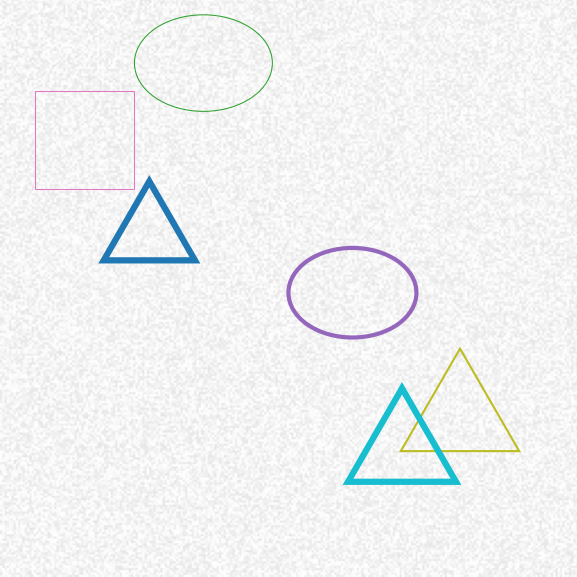[{"shape": "triangle", "thickness": 3, "radius": 0.46, "center": [0.259, 0.594]}, {"shape": "oval", "thickness": 0.5, "radius": 0.6, "center": [0.352, 0.89]}, {"shape": "oval", "thickness": 2, "radius": 0.55, "center": [0.61, 0.492]}, {"shape": "square", "thickness": 0.5, "radius": 0.43, "center": [0.146, 0.756]}, {"shape": "triangle", "thickness": 1, "radius": 0.59, "center": [0.797, 0.277]}, {"shape": "triangle", "thickness": 3, "radius": 0.54, "center": [0.696, 0.219]}]